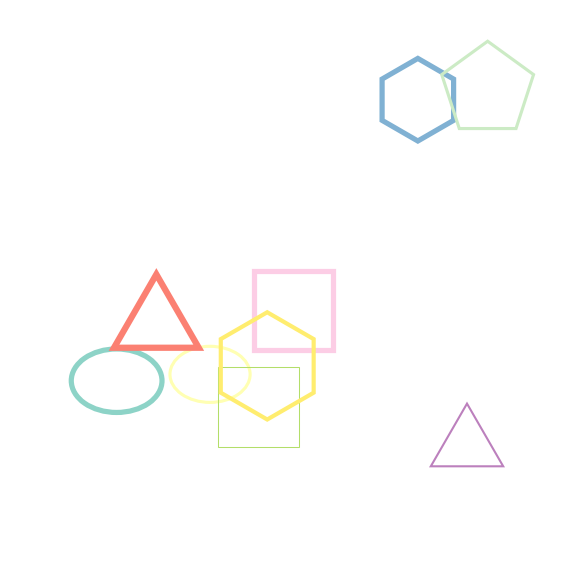[{"shape": "oval", "thickness": 2.5, "radius": 0.39, "center": [0.202, 0.34]}, {"shape": "oval", "thickness": 1.5, "radius": 0.35, "center": [0.364, 0.351]}, {"shape": "triangle", "thickness": 3, "radius": 0.42, "center": [0.271, 0.439]}, {"shape": "hexagon", "thickness": 2.5, "radius": 0.36, "center": [0.724, 0.826]}, {"shape": "square", "thickness": 0.5, "radius": 0.35, "center": [0.447, 0.294]}, {"shape": "square", "thickness": 2.5, "radius": 0.34, "center": [0.508, 0.461]}, {"shape": "triangle", "thickness": 1, "radius": 0.36, "center": [0.809, 0.228]}, {"shape": "pentagon", "thickness": 1.5, "radius": 0.42, "center": [0.844, 0.844]}, {"shape": "hexagon", "thickness": 2, "radius": 0.46, "center": [0.463, 0.366]}]